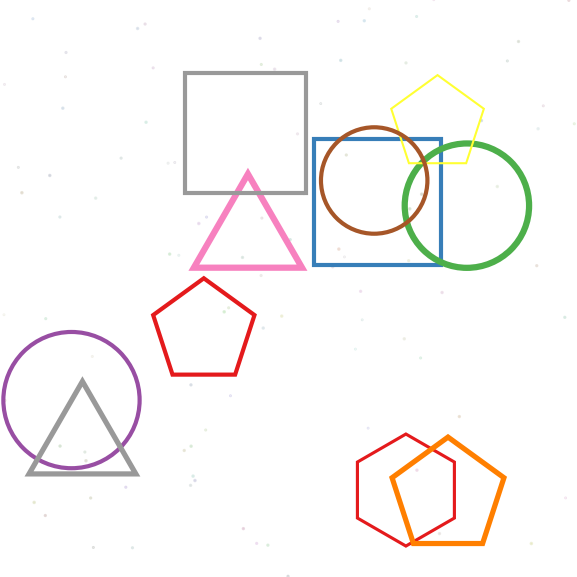[{"shape": "pentagon", "thickness": 2, "radius": 0.46, "center": [0.353, 0.425]}, {"shape": "hexagon", "thickness": 1.5, "radius": 0.48, "center": [0.703, 0.151]}, {"shape": "square", "thickness": 2, "radius": 0.55, "center": [0.654, 0.65]}, {"shape": "circle", "thickness": 3, "radius": 0.54, "center": [0.808, 0.643]}, {"shape": "circle", "thickness": 2, "radius": 0.59, "center": [0.124, 0.306]}, {"shape": "pentagon", "thickness": 2.5, "radius": 0.51, "center": [0.776, 0.14]}, {"shape": "pentagon", "thickness": 1, "radius": 0.42, "center": [0.758, 0.785]}, {"shape": "circle", "thickness": 2, "radius": 0.46, "center": [0.648, 0.687]}, {"shape": "triangle", "thickness": 3, "radius": 0.54, "center": [0.429, 0.59]}, {"shape": "triangle", "thickness": 2.5, "radius": 0.53, "center": [0.143, 0.232]}, {"shape": "square", "thickness": 2, "radius": 0.52, "center": [0.425, 0.768]}]